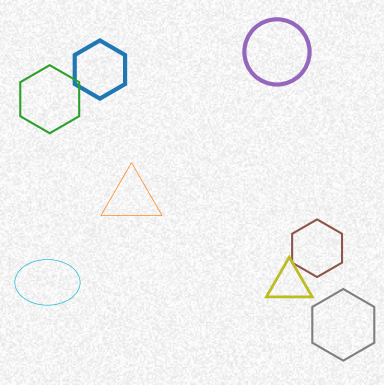[{"shape": "hexagon", "thickness": 3, "radius": 0.38, "center": [0.259, 0.819]}, {"shape": "triangle", "thickness": 0.5, "radius": 0.46, "center": [0.342, 0.486]}, {"shape": "hexagon", "thickness": 1.5, "radius": 0.44, "center": [0.129, 0.742]}, {"shape": "circle", "thickness": 3, "radius": 0.42, "center": [0.719, 0.865]}, {"shape": "hexagon", "thickness": 1.5, "radius": 0.37, "center": [0.824, 0.355]}, {"shape": "hexagon", "thickness": 1.5, "radius": 0.46, "center": [0.892, 0.156]}, {"shape": "triangle", "thickness": 2, "radius": 0.34, "center": [0.751, 0.263]}, {"shape": "oval", "thickness": 0.5, "radius": 0.42, "center": [0.123, 0.267]}]